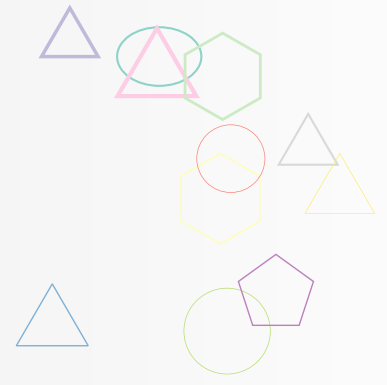[{"shape": "oval", "thickness": 1.5, "radius": 0.54, "center": [0.411, 0.853]}, {"shape": "hexagon", "thickness": 1, "radius": 0.59, "center": [0.569, 0.484]}, {"shape": "triangle", "thickness": 2.5, "radius": 0.42, "center": [0.18, 0.895]}, {"shape": "circle", "thickness": 0.5, "radius": 0.44, "center": [0.596, 0.588]}, {"shape": "triangle", "thickness": 1, "radius": 0.54, "center": [0.135, 0.156]}, {"shape": "circle", "thickness": 0.5, "radius": 0.56, "center": [0.586, 0.14]}, {"shape": "triangle", "thickness": 3, "radius": 0.59, "center": [0.405, 0.809]}, {"shape": "triangle", "thickness": 1.5, "radius": 0.44, "center": [0.795, 0.616]}, {"shape": "pentagon", "thickness": 1, "radius": 0.51, "center": [0.712, 0.237]}, {"shape": "hexagon", "thickness": 2, "radius": 0.56, "center": [0.575, 0.802]}, {"shape": "triangle", "thickness": 0.5, "radius": 0.52, "center": [0.877, 0.498]}]